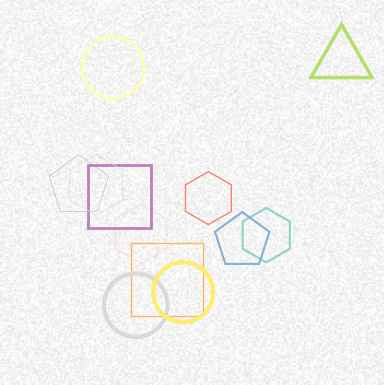[{"shape": "hexagon", "thickness": 1.5, "radius": 0.35, "center": [0.692, 0.389]}, {"shape": "circle", "thickness": 2, "radius": 0.4, "center": [0.294, 0.824]}, {"shape": "pentagon", "thickness": 0.5, "radius": 0.41, "center": [0.205, 0.517]}, {"shape": "hexagon", "thickness": 1, "radius": 0.34, "center": [0.541, 0.485]}, {"shape": "pentagon", "thickness": 1.5, "radius": 0.37, "center": [0.629, 0.375]}, {"shape": "square", "thickness": 1, "radius": 0.47, "center": [0.433, 0.274]}, {"shape": "triangle", "thickness": 2.5, "radius": 0.46, "center": [0.887, 0.844]}, {"shape": "hexagon", "thickness": 0.5, "radius": 0.39, "center": [0.367, 0.393]}, {"shape": "circle", "thickness": 3, "radius": 0.41, "center": [0.353, 0.207]}, {"shape": "square", "thickness": 2, "radius": 0.41, "center": [0.31, 0.49]}, {"shape": "hexagon", "thickness": 0.5, "radius": 0.39, "center": [0.25, 0.52]}, {"shape": "circle", "thickness": 3, "radius": 0.39, "center": [0.476, 0.241]}]